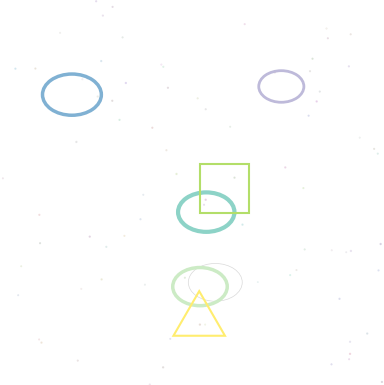[{"shape": "oval", "thickness": 3, "radius": 0.37, "center": [0.536, 0.449]}, {"shape": "oval", "thickness": 2, "radius": 0.29, "center": [0.731, 0.775]}, {"shape": "oval", "thickness": 2.5, "radius": 0.38, "center": [0.187, 0.754]}, {"shape": "square", "thickness": 1.5, "radius": 0.32, "center": [0.583, 0.511]}, {"shape": "oval", "thickness": 0.5, "radius": 0.35, "center": [0.559, 0.267]}, {"shape": "oval", "thickness": 2.5, "radius": 0.35, "center": [0.519, 0.256]}, {"shape": "triangle", "thickness": 1.5, "radius": 0.39, "center": [0.517, 0.167]}]